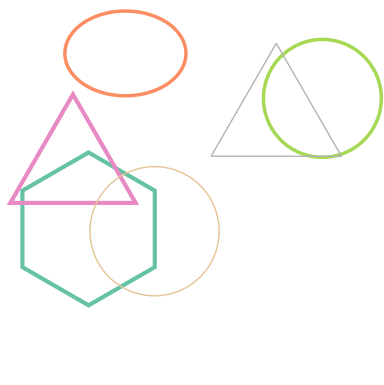[{"shape": "hexagon", "thickness": 3, "radius": 0.99, "center": [0.23, 0.405]}, {"shape": "oval", "thickness": 2.5, "radius": 0.79, "center": [0.326, 0.861]}, {"shape": "triangle", "thickness": 3, "radius": 0.94, "center": [0.19, 0.567]}, {"shape": "circle", "thickness": 2.5, "radius": 0.77, "center": [0.837, 0.745]}, {"shape": "circle", "thickness": 1, "radius": 0.84, "center": [0.401, 0.399]}, {"shape": "triangle", "thickness": 1, "radius": 0.98, "center": [0.718, 0.692]}]